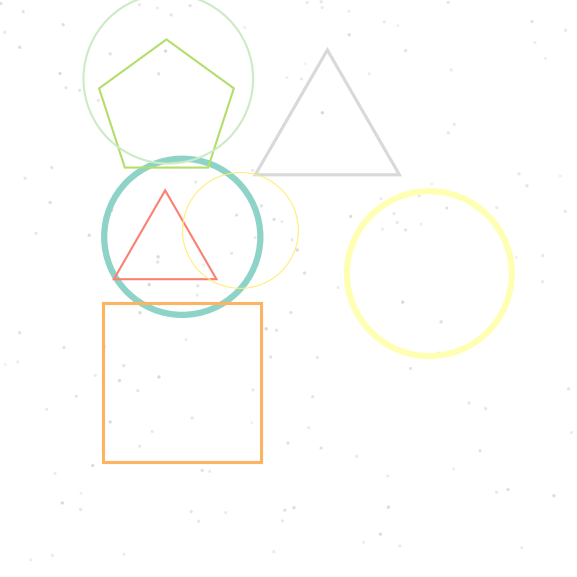[{"shape": "circle", "thickness": 3, "radius": 0.68, "center": [0.316, 0.589]}, {"shape": "circle", "thickness": 3, "radius": 0.71, "center": [0.743, 0.525]}, {"shape": "triangle", "thickness": 1, "radius": 0.51, "center": [0.286, 0.567]}, {"shape": "square", "thickness": 1.5, "radius": 0.69, "center": [0.315, 0.337]}, {"shape": "pentagon", "thickness": 1, "radius": 0.61, "center": [0.288, 0.808]}, {"shape": "triangle", "thickness": 1.5, "radius": 0.72, "center": [0.567, 0.769]}, {"shape": "circle", "thickness": 1, "radius": 0.73, "center": [0.291, 0.863]}, {"shape": "circle", "thickness": 0.5, "radius": 0.5, "center": [0.416, 0.6]}]